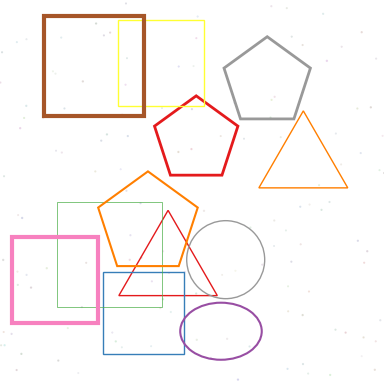[{"shape": "triangle", "thickness": 1, "radius": 0.74, "center": [0.437, 0.306]}, {"shape": "pentagon", "thickness": 2, "radius": 0.57, "center": [0.51, 0.637]}, {"shape": "square", "thickness": 1, "radius": 0.53, "center": [0.373, 0.188]}, {"shape": "square", "thickness": 0.5, "radius": 0.68, "center": [0.284, 0.338]}, {"shape": "oval", "thickness": 1.5, "radius": 0.53, "center": [0.574, 0.14]}, {"shape": "triangle", "thickness": 1, "radius": 0.67, "center": [0.788, 0.579]}, {"shape": "pentagon", "thickness": 1.5, "radius": 0.68, "center": [0.384, 0.419]}, {"shape": "square", "thickness": 1, "radius": 0.56, "center": [0.417, 0.837]}, {"shape": "square", "thickness": 3, "radius": 0.65, "center": [0.244, 0.829]}, {"shape": "square", "thickness": 3, "radius": 0.56, "center": [0.143, 0.272]}, {"shape": "circle", "thickness": 1, "radius": 0.51, "center": [0.586, 0.326]}, {"shape": "pentagon", "thickness": 2, "radius": 0.59, "center": [0.694, 0.787]}]